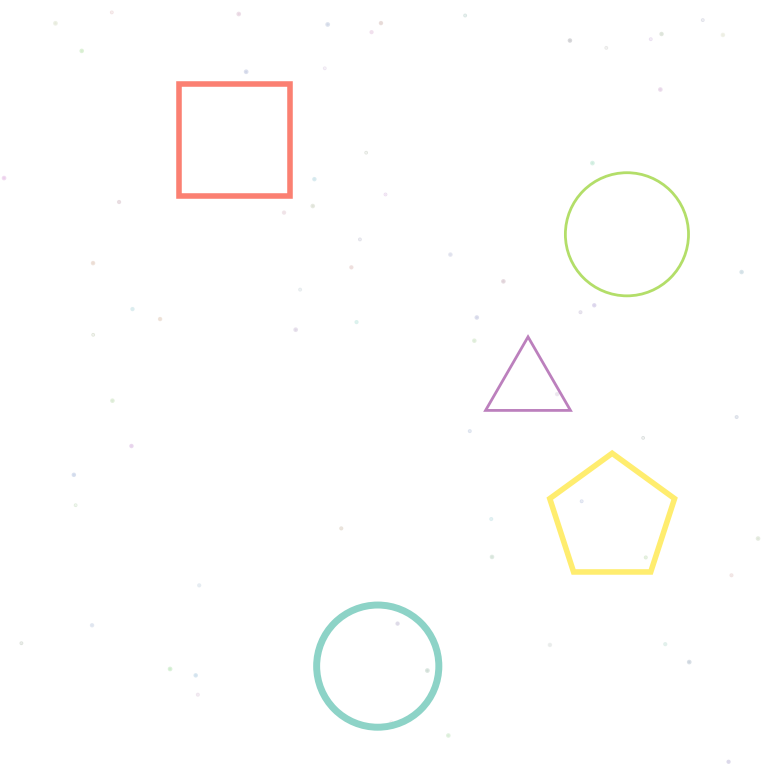[{"shape": "circle", "thickness": 2.5, "radius": 0.4, "center": [0.491, 0.135]}, {"shape": "square", "thickness": 2, "radius": 0.36, "center": [0.304, 0.818]}, {"shape": "circle", "thickness": 1, "radius": 0.4, "center": [0.814, 0.696]}, {"shape": "triangle", "thickness": 1, "radius": 0.32, "center": [0.686, 0.499]}, {"shape": "pentagon", "thickness": 2, "radius": 0.43, "center": [0.795, 0.326]}]